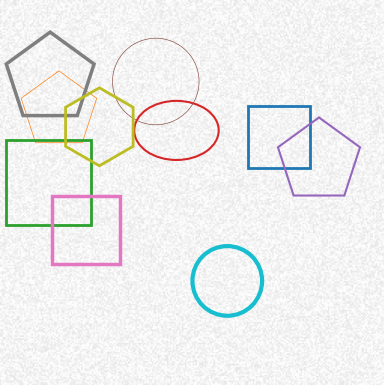[{"shape": "square", "thickness": 2, "radius": 0.4, "center": [0.725, 0.644]}, {"shape": "pentagon", "thickness": 0.5, "radius": 0.52, "center": [0.153, 0.713]}, {"shape": "square", "thickness": 2, "radius": 0.55, "center": [0.126, 0.526]}, {"shape": "oval", "thickness": 1.5, "radius": 0.55, "center": [0.458, 0.661]}, {"shape": "pentagon", "thickness": 1.5, "radius": 0.56, "center": [0.829, 0.583]}, {"shape": "circle", "thickness": 0.5, "radius": 0.56, "center": [0.405, 0.788]}, {"shape": "square", "thickness": 2.5, "radius": 0.44, "center": [0.224, 0.403]}, {"shape": "pentagon", "thickness": 2.5, "radius": 0.6, "center": [0.13, 0.797]}, {"shape": "hexagon", "thickness": 2, "radius": 0.51, "center": [0.258, 0.671]}, {"shape": "circle", "thickness": 3, "radius": 0.45, "center": [0.59, 0.27]}]